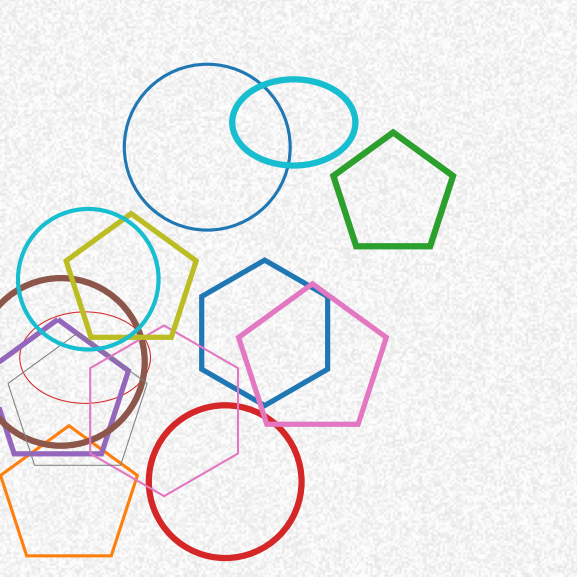[{"shape": "circle", "thickness": 1.5, "radius": 0.72, "center": [0.359, 0.744]}, {"shape": "hexagon", "thickness": 2.5, "radius": 0.63, "center": [0.458, 0.423]}, {"shape": "pentagon", "thickness": 1.5, "radius": 0.62, "center": [0.119, 0.137]}, {"shape": "pentagon", "thickness": 3, "radius": 0.54, "center": [0.681, 0.661]}, {"shape": "circle", "thickness": 3, "radius": 0.66, "center": [0.39, 0.165]}, {"shape": "oval", "thickness": 0.5, "radius": 0.57, "center": [0.147, 0.38]}, {"shape": "pentagon", "thickness": 2.5, "radius": 0.64, "center": [0.1, 0.317]}, {"shape": "circle", "thickness": 3, "radius": 0.73, "center": [0.105, 0.372]}, {"shape": "pentagon", "thickness": 2.5, "radius": 0.67, "center": [0.541, 0.373]}, {"shape": "hexagon", "thickness": 1, "radius": 0.74, "center": [0.284, 0.288]}, {"shape": "pentagon", "thickness": 0.5, "radius": 0.63, "center": [0.134, 0.296]}, {"shape": "pentagon", "thickness": 2.5, "radius": 0.59, "center": [0.227, 0.511]}, {"shape": "oval", "thickness": 3, "radius": 0.53, "center": [0.509, 0.787]}, {"shape": "circle", "thickness": 2, "radius": 0.61, "center": [0.153, 0.516]}]